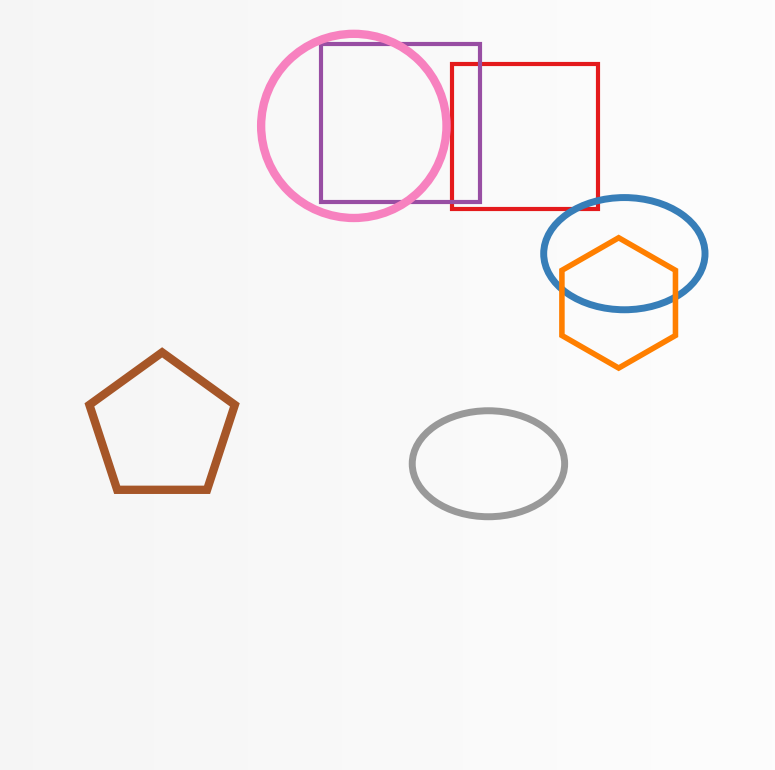[{"shape": "square", "thickness": 1.5, "radius": 0.47, "center": [0.678, 0.823]}, {"shape": "oval", "thickness": 2.5, "radius": 0.52, "center": [0.806, 0.671]}, {"shape": "square", "thickness": 1.5, "radius": 0.51, "center": [0.517, 0.84]}, {"shape": "hexagon", "thickness": 2, "radius": 0.42, "center": [0.798, 0.607]}, {"shape": "pentagon", "thickness": 3, "radius": 0.49, "center": [0.209, 0.444]}, {"shape": "circle", "thickness": 3, "radius": 0.6, "center": [0.457, 0.836]}, {"shape": "oval", "thickness": 2.5, "radius": 0.49, "center": [0.63, 0.398]}]